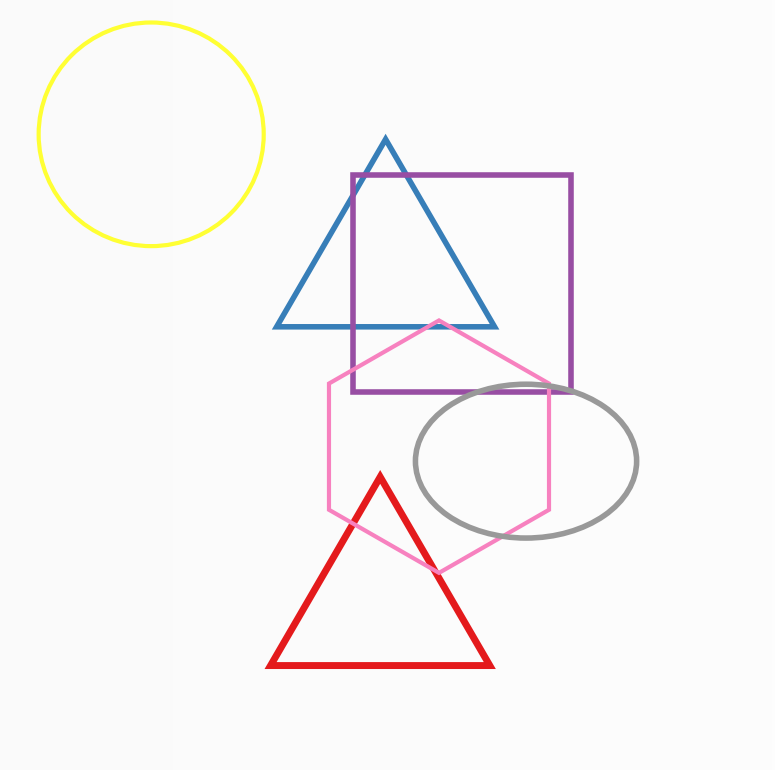[{"shape": "triangle", "thickness": 2.5, "radius": 0.82, "center": [0.491, 0.217]}, {"shape": "triangle", "thickness": 2, "radius": 0.81, "center": [0.498, 0.657]}, {"shape": "square", "thickness": 2, "radius": 0.7, "center": [0.596, 0.632]}, {"shape": "circle", "thickness": 1.5, "radius": 0.73, "center": [0.195, 0.826]}, {"shape": "hexagon", "thickness": 1.5, "radius": 0.82, "center": [0.566, 0.42]}, {"shape": "oval", "thickness": 2, "radius": 0.71, "center": [0.679, 0.401]}]